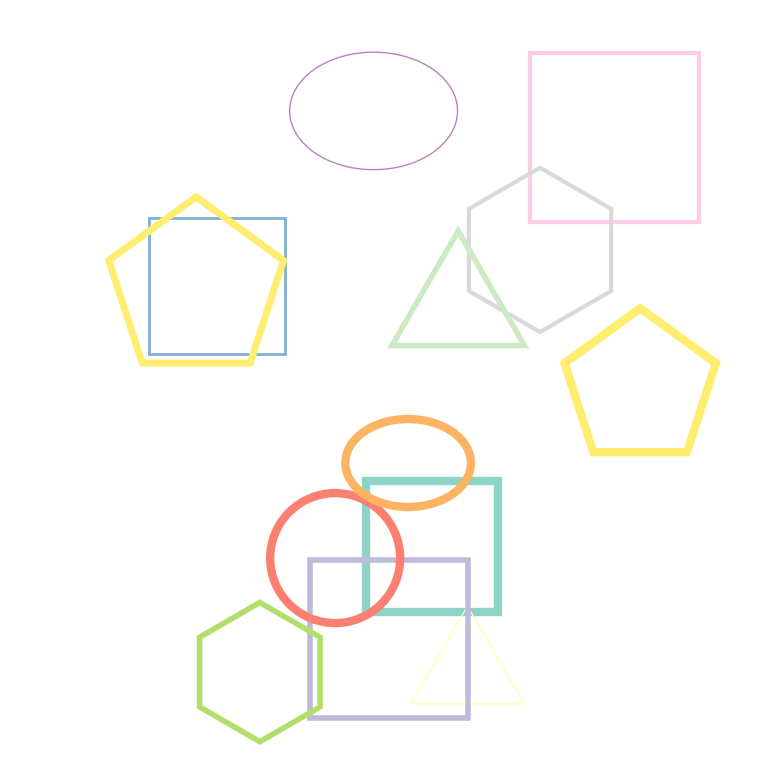[{"shape": "square", "thickness": 3, "radius": 0.43, "center": [0.561, 0.29]}, {"shape": "triangle", "thickness": 0.5, "radius": 0.42, "center": [0.607, 0.128]}, {"shape": "square", "thickness": 2, "radius": 0.51, "center": [0.505, 0.17]}, {"shape": "circle", "thickness": 3, "radius": 0.42, "center": [0.435, 0.275]}, {"shape": "square", "thickness": 1, "radius": 0.44, "center": [0.281, 0.629]}, {"shape": "oval", "thickness": 3, "radius": 0.41, "center": [0.53, 0.399]}, {"shape": "hexagon", "thickness": 2, "radius": 0.45, "center": [0.337, 0.127]}, {"shape": "square", "thickness": 1.5, "radius": 0.55, "center": [0.798, 0.821]}, {"shape": "hexagon", "thickness": 1.5, "radius": 0.53, "center": [0.701, 0.675]}, {"shape": "oval", "thickness": 0.5, "radius": 0.55, "center": [0.485, 0.856]}, {"shape": "triangle", "thickness": 2, "radius": 0.5, "center": [0.595, 0.601]}, {"shape": "pentagon", "thickness": 2.5, "radius": 0.6, "center": [0.255, 0.625]}, {"shape": "pentagon", "thickness": 3, "radius": 0.52, "center": [0.831, 0.496]}]